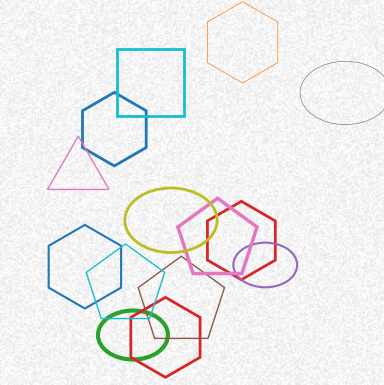[{"shape": "hexagon", "thickness": 2, "radius": 0.48, "center": [0.297, 0.665]}, {"shape": "hexagon", "thickness": 1.5, "radius": 0.54, "center": [0.22, 0.307]}, {"shape": "hexagon", "thickness": 0.5, "radius": 0.53, "center": [0.63, 0.89]}, {"shape": "oval", "thickness": 3, "radius": 0.45, "center": [0.345, 0.13]}, {"shape": "hexagon", "thickness": 2, "radius": 0.52, "center": [0.43, 0.124]}, {"shape": "hexagon", "thickness": 2, "radius": 0.51, "center": [0.627, 0.375]}, {"shape": "oval", "thickness": 1.5, "radius": 0.41, "center": [0.689, 0.312]}, {"shape": "pentagon", "thickness": 1, "radius": 0.59, "center": [0.471, 0.216]}, {"shape": "triangle", "thickness": 1, "radius": 0.46, "center": [0.203, 0.554]}, {"shape": "pentagon", "thickness": 2.5, "radius": 0.54, "center": [0.565, 0.377]}, {"shape": "oval", "thickness": 0.5, "radius": 0.59, "center": [0.897, 0.759]}, {"shape": "oval", "thickness": 2, "radius": 0.6, "center": [0.444, 0.428]}, {"shape": "pentagon", "thickness": 1, "radius": 0.54, "center": [0.326, 0.259]}, {"shape": "square", "thickness": 2, "radius": 0.44, "center": [0.391, 0.787]}]